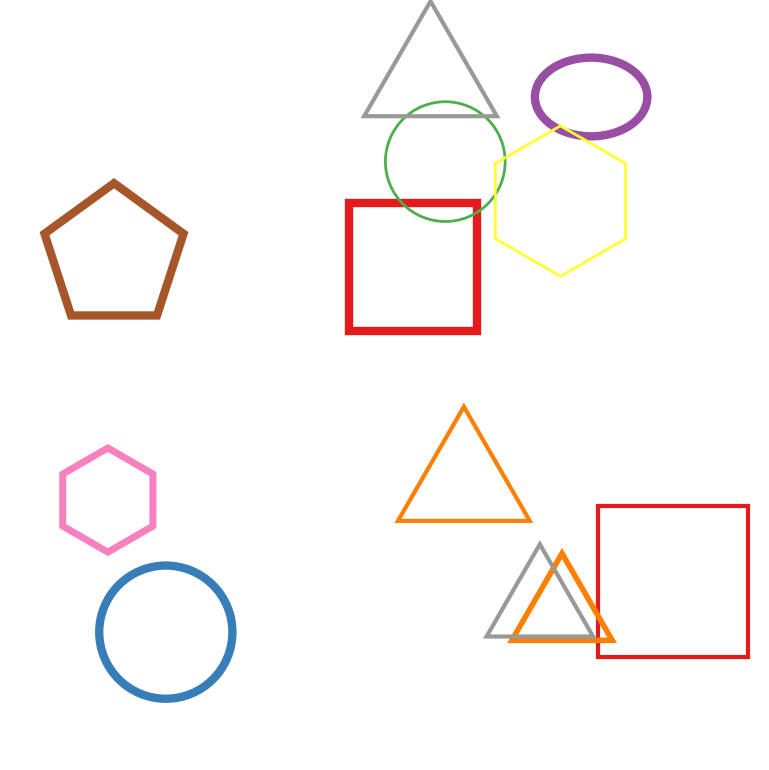[{"shape": "square", "thickness": 1.5, "radius": 0.49, "center": [0.874, 0.245]}, {"shape": "square", "thickness": 3, "radius": 0.42, "center": [0.536, 0.653]}, {"shape": "circle", "thickness": 3, "radius": 0.43, "center": [0.215, 0.179]}, {"shape": "circle", "thickness": 1, "radius": 0.39, "center": [0.578, 0.79]}, {"shape": "oval", "thickness": 3, "radius": 0.37, "center": [0.768, 0.874]}, {"shape": "triangle", "thickness": 2, "radius": 0.38, "center": [0.73, 0.206]}, {"shape": "triangle", "thickness": 1.5, "radius": 0.49, "center": [0.602, 0.373]}, {"shape": "hexagon", "thickness": 1, "radius": 0.49, "center": [0.728, 0.739]}, {"shape": "pentagon", "thickness": 3, "radius": 0.47, "center": [0.148, 0.667]}, {"shape": "hexagon", "thickness": 2.5, "radius": 0.34, "center": [0.14, 0.351]}, {"shape": "triangle", "thickness": 1.5, "radius": 0.4, "center": [0.701, 0.213]}, {"shape": "triangle", "thickness": 1.5, "radius": 0.5, "center": [0.559, 0.899]}]